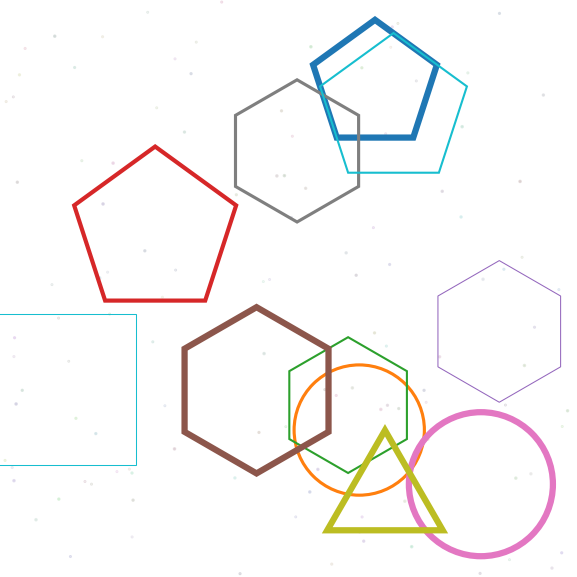[{"shape": "pentagon", "thickness": 3, "radius": 0.56, "center": [0.649, 0.852]}, {"shape": "circle", "thickness": 1.5, "radius": 0.56, "center": [0.622, 0.254]}, {"shape": "hexagon", "thickness": 1, "radius": 0.59, "center": [0.603, 0.298]}, {"shape": "pentagon", "thickness": 2, "radius": 0.74, "center": [0.269, 0.598]}, {"shape": "hexagon", "thickness": 0.5, "radius": 0.61, "center": [0.865, 0.425]}, {"shape": "hexagon", "thickness": 3, "radius": 0.72, "center": [0.444, 0.323]}, {"shape": "circle", "thickness": 3, "radius": 0.62, "center": [0.833, 0.161]}, {"shape": "hexagon", "thickness": 1.5, "radius": 0.62, "center": [0.514, 0.738]}, {"shape": "triangle", "thickness": 3, "radius": 0.58, "center": [0.667, 0.139]}, {"shape": "square", "thickness": 0.5, "radius": 0.65, "center": [0.105, 0.325]}, {"shape": "pentagon", "thickness": 1, "radius": 0.67, "center": [0.681, 0.808]}]